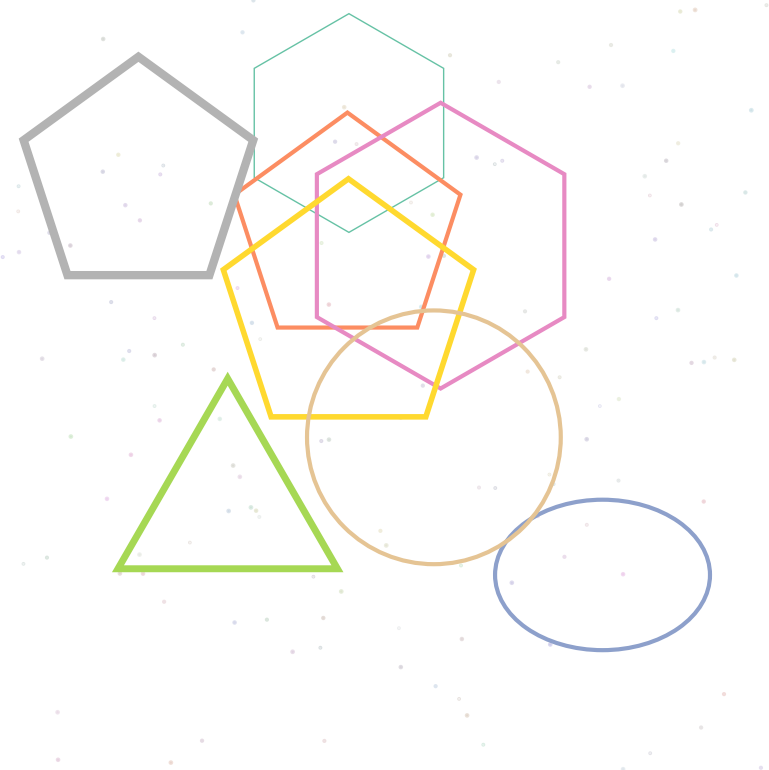[{"shape": "hexagon", "thickness": 0.5, "radius": 0.71, "center": [0.453, 0.84]}, {"shape": "pentagon", "thickness": 1.5, "radius": 0.77, "center": [0.451, 0.699]}, {"shape": "oval", "thickness": 1.5, "radius": 0.7, "center": [0.783, 0.253]}, {"shape": "hexagon", "thickness": 1.5, "radius": 0.93, "center": [0.572, 0.681]}, {"shape": "triangle", "thickness": 2.5, "radius": 0.82, "center": [0.296, 0.344]}, {"shape": "pentagon", "thickness": 2, "radius": 0.85, "center": [0.453, 0.597]}, {"shape": "circle", "thickness": 1.5, "radius": 0.82, "center": [0.564, 0.432]}, {"shape": "pentagon", "thickness": 3, "radius": 0.78, "center": [0.18, 0.769]}]